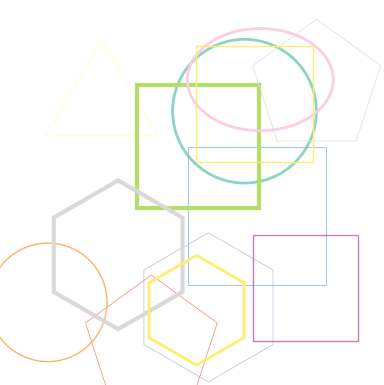[{"shape": "circle", "thickness": 2, "radius": 0.93, "center": [0.635, 0.711]}, {"shape": "triangle", "thickness": 0.5, "radius": 0.84, "center": [0.264, 0.731]}, {"shape": "hexagon", "thickness": 0.5, "radius": 0.97, "center": [0.541, 0.202]}, {"shape": "pentagon", "thickness": 0.5, "radius": 0.9, "center": [0.393, 0.106]}, {"shape": "square", "thickness": 0.5, "radius": 0.9, "center": [0.667, 0.439]}, {"shape": "circle", "thickness": 1, "radius": 0.77, "center": [0.124, 0.215]}, {"shape": "square", "thickness": 3, "radius": 0.8, "center": [0.515, 0.619]}, {"shape": "oval", "thickness": 2, "radius": 0.95, "center": [0.676, 0.793]}, {"shape": "hexagon", "thickness": 3, "radius": 0.97, "center": [0.307, 0.338]}, {"shape": "square", "thickness": 1, "radius": 0.69, "center": [0.794, 0.253]}, {"shape": "pentagon", "thickness": 0.5, "radius": 0.87, "center": [0.822, 0.775]}, {"shape": "square", "thickness": 1, "radius": 0.76, "center": [0.662, 0.73]}, {"shape": "hexagon", "thickness": 2, "radius": 0.71, "center": [0.511, 0.194]}]